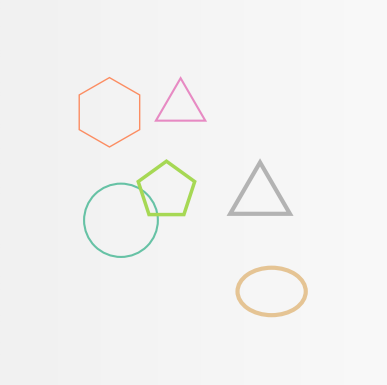[{"shape": "circle", "thickness": 1.5, "radius": 0.48, "center": [0.312, 0.428]}, {"shape": "hexagon", "thickness": 1, "radius": 0.45, "center": [0.282, 0.708]}, {"shape": "triangle", "thickness": 1.5, "radius": 0.37, "center": [0.466, 0.723]}, {"shape": "pentagon", "thickness": 2.5, "radius": 0.38, "center": [0.43, 0.505]}, {"shape": "oval", "thickness": 3, "radius": 0.44, "center": [0.701, 0.243]}, {"shape": "triangle", "thickness": 3, "radius": 0.44, "center": [0.671, 0.489]}]